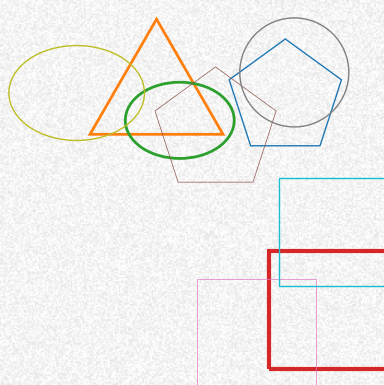[{"shape": "pentagon", "thickness": 1, "radius": 0.77, "center": [0.741, 0.745]}, {"shape": "triangle", "thickness": 2, "radius": 1.0, "center": [0.407, 0.751]}, {"shape": "oval", "thickness": 2, "radius": 0.71, "center": [0.467, 0.687]}, {"shape": "square", "thickness": 3, "radius": 0.77, "center": [0.853, 0.195]}, {"shape": "pentagon", "thickness": 0.5, "radius": 0.83, "center": [0.56, 0.661]}, {"shape": "square", "thickness": 0.5, "radius": 0.78, "center": [0.666, 0.12]}, {"shape": "circle", "thickness": 1, "radius": 0.71, "center": [0.764, 0.812]}, {"shape": "oval", "thickness": 1, "radius": 0.88, "center": [0.199, 0.758]}, {"shape": "square", "thickness": 1, "radius": 0.7, "center": [0.865, 0.398]}]